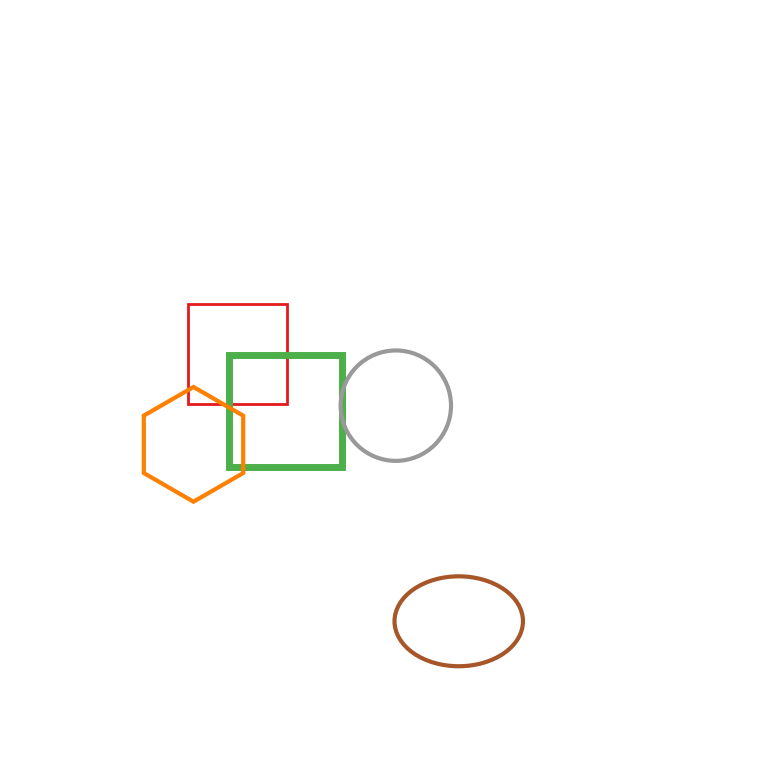[{"shape": "square", "thickness": 1, "radius": 0.32, "center": [0.308, 0.541]}, {"shape": "square", "thickness": 2.5, "radius": 0.37, "center": [0.371, 0.466]}, {"shape": "hexagon", "thickness": 1.5, "radius": 0.37, "center": [0.251, 0.423]}, {"shape": "oval", "thickness": 1.5, "radius": 0.42, "center": [0.596, 0.193]}, {"shape": "circle", "thickness": 1.5, "radius": 0.36, "center": [0.514, 0.473]}]